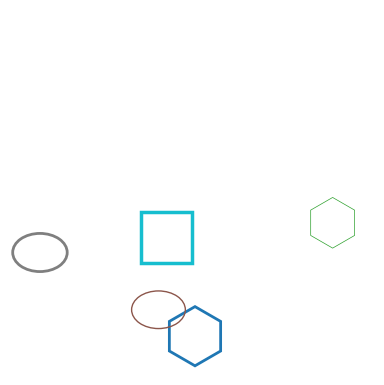[{"shape": "hexagon", "thickness": 2, "radius": 0.38, "center": [0.506, 0.127]}, {"shape": "hexagon", "thickness": 0.5, "radius": 0.33, "center": [0.864, 0.421]}, {"shape": "oval", "thickness": 1, "radius": 0.35, "center": [0.412, 0.195]}, {"shape": "oval", "thickness": 2, "radius": 0.35, "center": [0.104, 0.344]}, {"shape": "square", "thickness": 2.5, "radius": 0.33, "center": [0.432, 0.383]}]